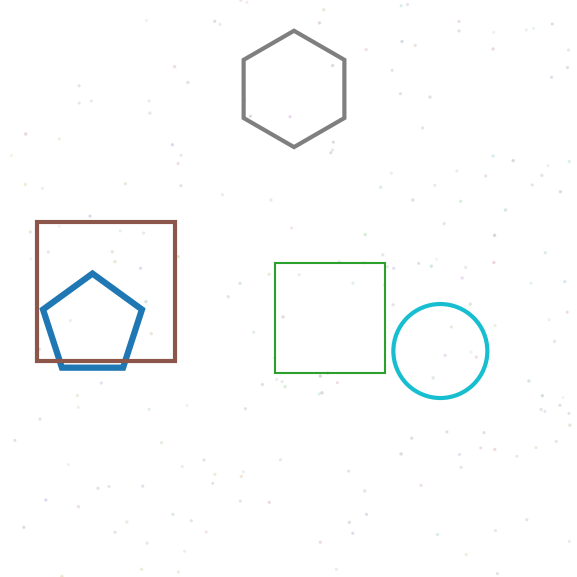[{"shape": "pentagon", "thickness": 3, "radius": 0.45, "center": [0.16, 0.435]}, {"shape": "square", "thickness": 1, "radius": 0.48, "center": [0.571, 0.448]}, {"shape": "square", "thickness": 2, "radius": 0.6, "center": [0.184, 0.494]}, {"shape": "hexagon", "thickness": 2, "radius": 0.5, "center": [0.509, 0.845]}, {"shape": "circle", "thickness": 2, "radius": 0.41, "center": [0.763, 0.391]}]